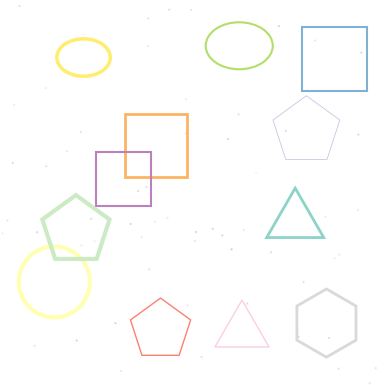[{"shape": "triangle", "thickness": 2, "radius": 0.43, "center": [0.767, 0.426]}, {"shape": "circle", "thickness": 3, "radius": 0.46, "center": [0.141, 0.268]}, {"shape": "pentagon", "thickness": 0.5, "radius": 0.46, "center": [0.796, 0.66]}, {"shape": "pentagon", "thickness": 1, "radius": 0.41, "center": [0.417, 0.144]}, {"shape": "square", "thickness": 1.5, "radius": 0.42, "center": [0.869, 0.846]}, {"shape": "square", "thickness": 2, "radius": 0.41, "center": [0.405, 0.622]}, {"shape": "oval", "thickness": 1.5, "radius": 0.44, "center": [0.621, 0.881]}, {"shape": "triangle", "thickness": 1, "radius": 0.41, "center": [0.629, 0.139]}, {"shape": "hexagon", "thickness": 2, "radius": 0.44, "center": [0.848, 0.161]}, {"shape": "square", "thickness": 1.5, "radius": 0.36, "center": [0.32, 0.535]}, {"shape": "pentagon", "thickness": 3, "radius": 0.46, "center": [0.197, 0.402]}, {"shape": "oval", "thickness": 2.5, "radius": 0.35, "center": [0.217, 0.851]}]